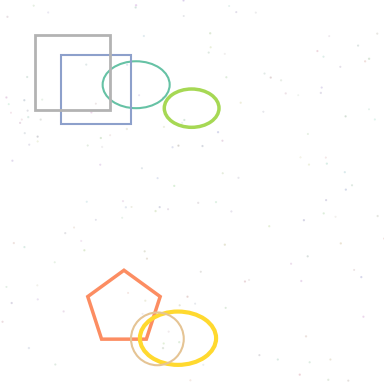[{"shape": "oval", "thickness": 1.5, "radius": 0.44, "center": [0.354, 0.78]}, {"shape": "pentagon", "thickness": 2.5, "radius": 0.49, "center": [0.322, 0.199]}, {"shape": "square", "thickness": 1.5, "radius": 0.45, "center": [0.249, 0.768]}, {"shape": "oval", "thickness": 2.5, "radius": 0.36, "center": [0.498, 0.719]}, {"shape": "oval", "thickness": 3, "radius": 0.49, "center": [0.462, 0.122]}, {"shape": "circle", "thickness": 1.5, "radius": 0.34, "center": [0.409, 0.12]}, {"shape": "square", "thickness": 2, "radius": 0.49, "center": [0.188, 0.812]}]